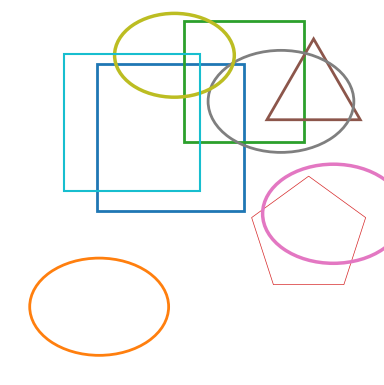[{"shape": "square", "thickness": 2, "radius": 0.96, "center": [0.443, 0.644]}, {"shape": "oval", "thickness": 2, "radius": 0.9, "center": [0.258, 0.203]}, {"shape": "square", "thickness": 2, "radius": 0.78, "center": [0.634, 0.788]}, {"shape": "pentagon", "thickness": 0.5, "radius": 0.78, "center": [0.802, 0.387]}, {"shape": "triangle", "thickness": 2, "radius": 0.7, "center": [0.815, 0.759]}, {"shape": "oval", "thickness": 2.5, "radius": 0.92, "center": [0.866, 0.445]}, {"shape": "oval", "thickness": 2, "radius": 0.95, "center": [0.73, 0.737]}, {"shape": "oval", "thickness": 2.5, "radius": 0.78, "center": [0.453, 0.856]}, {"shape": "square", "thickness": 1.5, "radius": 0.89, "center": [0.343, 0.682]}]